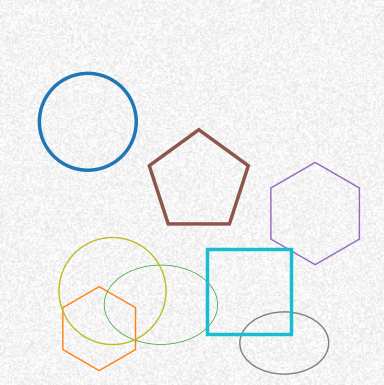[{"shape": "circle", "thickness": 2.5, "radius": 0.63, "center": [0.228, 0.684]}, {"shape": "hexagon", "thickness": 1, "radius": 0.54, "center": [0.258, 0.146]}, {"shape": "oval", "thickness": 0.5, "radius": 0.74, "center": [0.418, 0.208]}, {"shape": "hexagon", "thickness": 1, "radius": 0.66, "center": [0.819, 0.445]}, {"shape": "pentagon", "thickness": 2.5, "radius": 0.68, "center": [0.516, 0.528]}, {"shape": "oval", "thickness": 1, "radius": 0.58, "center": [0.738, 0.109]}, {"shape": "circle", "thickness": 1, "radius": 0.7, "center": [0.292, 0.244]}, {"shape": "square", "thickness": 2.5, "radius": 0.55, "center": [0.647, 0.243]}]